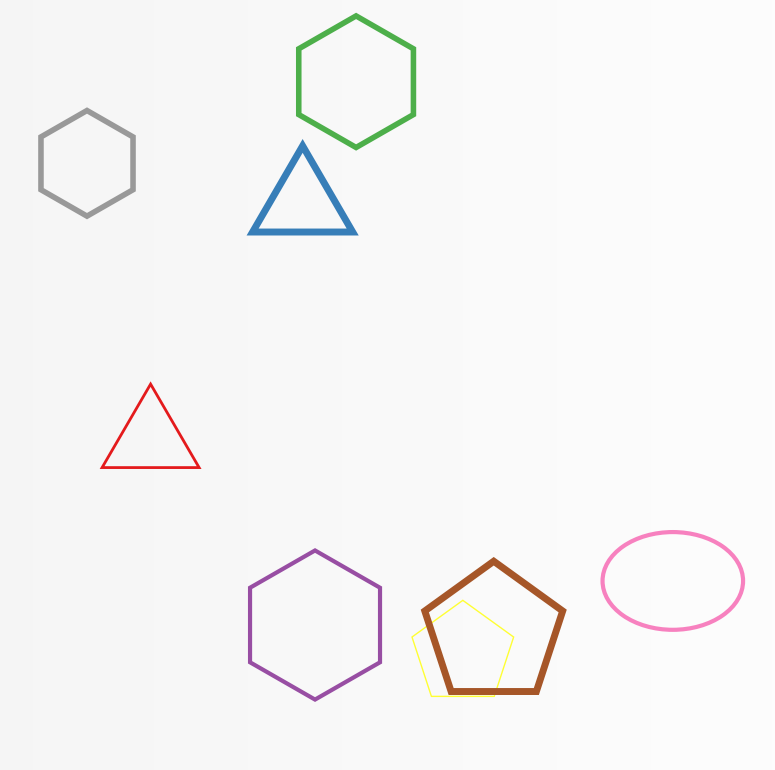[{"shape": "triangle", "thickness": 1, "radius": 0.36, "center": [0.194, 0.429]}, {"shape": "triangle", "thickness": 2.5, "radius": 0.37, "center": [0.391, 0.736]}, {"shape": "hexagon", "thickness": 2, "radius": 0.43, "center": [0.459, 0.894]}, {"shape": "hexagon", "thickness": 1.5, "radius": 0.48, "center": [0.406, 0.188]}, {"shape": "pentagon", "thickness": 0.5, "radius": 0.34, "center": [0.597, 0.151]}, {"shape": "pentagon", "thickness": 2.5, "radius": 0.47, "center": [0.637, 0.178]}, {"shape": "oval", "thickness": 1.5, "radius": 0.45, "center": [0.868, 0.246]}, {"shape": "hexagon", "thickness": 2, "radius": 0.34, "center": [0.112, 0.788]}]